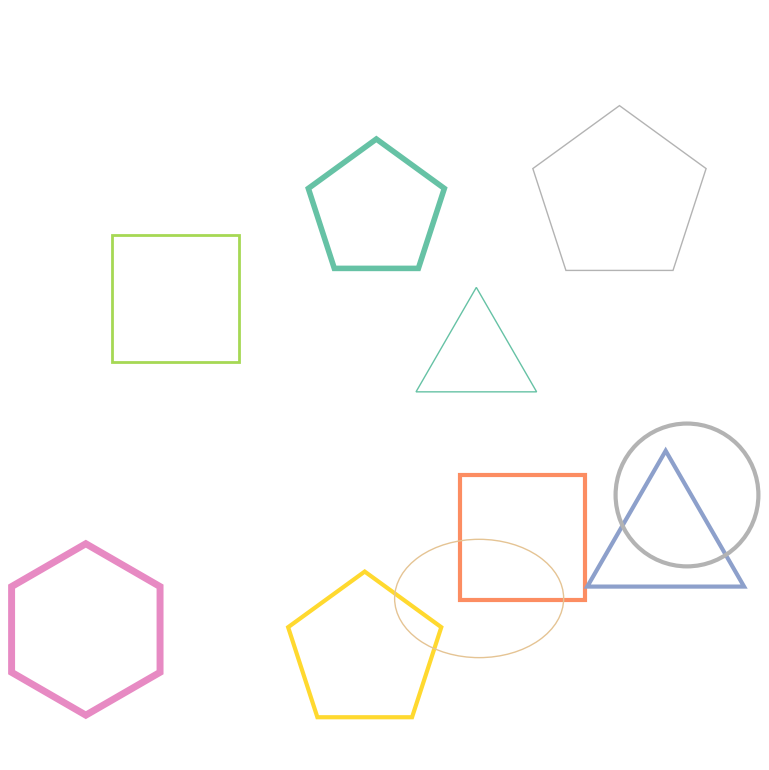[{"shape": "pentagon", "thickness": 2, "radius": 0.46, "center": [0.489, 0.727]}, {"shape": "triangle", "thickness": 0.5, "radius": 0.45, "center": [0.619, 0.536]}, {"shape": "square", "thickness": 1.5, "radius": 0.41, "center": [0.679, 0.302]}, {"shape": "triangle", "thickness": 1.5, "radius": 0.59, "center": [0.865, 0.297]}, {"shape": "hexagon", "thickness": 2.5, "radius": 0.56, "center": [0.111, 0.183]}, {"shape": "square", "thickness": 1, "radius": 0.41, "center": [0.229, 0.612]}, {"shape": "pentagon", "thickness": 1.5, "radius": 0.52, "center": [0.474, 0.153]}, {"shape": "oval", "thickness": 0.5, "radius": 0.55, "center": [0.622, 0.223]}, {"shape": "pentagon", "thickness": 0.5, "radius": 0.59, "center": [0.805, 0.745]}, {"shape": "circle", "thickness": 1.5, "radius": 0.46, "center": [0.892, 0.357]}]